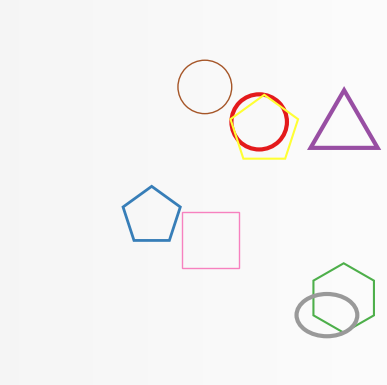[{"shape": "circle", "thickness": 3, "radius": 0.36, "center": [0.669, 0.683]}, {"shape": "pentagon", "thickness": 2, "radius": 0.39, "center": [0.391, 0.438]}, {"shape": "hexagon", "thickness": 1.5, "radius": 0.45, "center": [0.887, 0.226]}, {"shape": "triangle", "thickness": 3, "radius": 0.5, "center": [0.888, 0.666]}, {"shape": "pentagon", "thickness": 1.5, "radius": 0.46, "center": [0.682, 0.662]}, {"shape": "circle", "thickness": 1, "radius": 0.35, "center": [0.529, 0.774]}, {"shape": "square", "thickness": 1, "radius": 0.37, "center": [0.543, 0.377]}, {"shape": "oval", "thickness": 3, "radius": 0.39, "center": [0.844, 0.182]}]